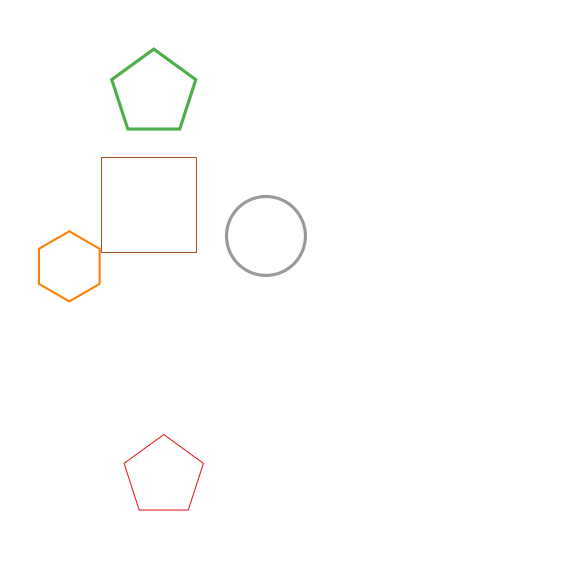[{"shape": "pentagon", "thickness": 0.5, "radius": 0.36, "center": [0.284, 0.174]}, {"shape": "pentagon", "thickness": 1.5, "radius": 0.38, "center": [0.266, 0.838]}, {"shape": "hexagon", "thickness": 1, "radius": 0.3, "center": [0.12, 0.538]}, {"shape": "square", "thickness": 0.5, "radius": 0.41, "center": [0.257, 0.645]}, {"shape": "circle", "thickness": 1.5, "radius": 0.34, "center": [0.461, 0.591]}]